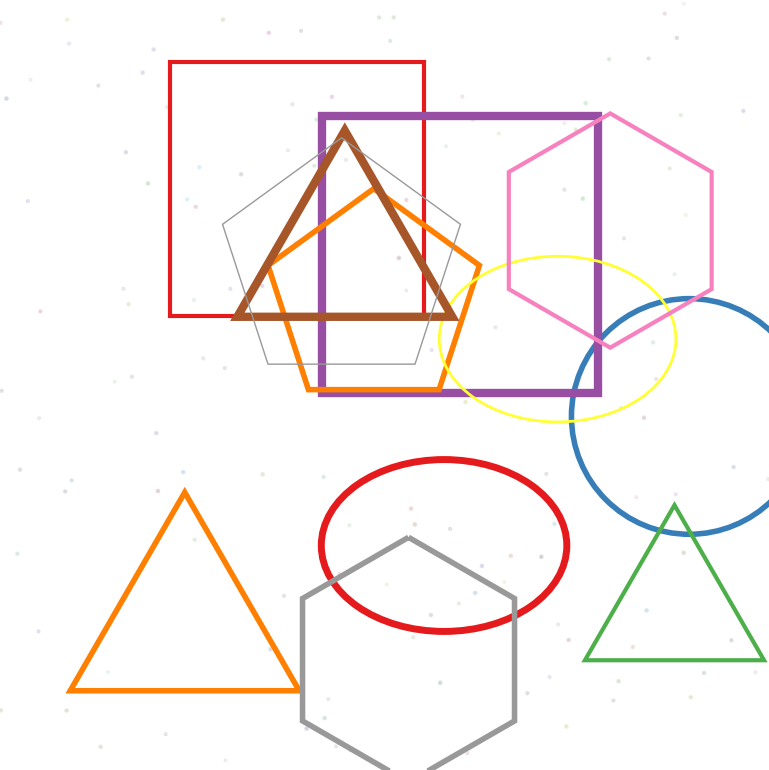[{"shape": "square", "thickness": 1.5, "radius": 0.83, "center": [0.386, 0.755]}, {"shape": "oval", "thickness": 2.5, "radius": 0.8, "center": [0.577, 0.292]}, {"shape": "circle", "thickness": 2, "radius": 0.77, "center": [0.895, 0.459]}, {"shape": "triangle", "thickness": 1.5, "radius": 0.67, "center": [0.876, 0.21]}, {"shape": "square", "thickness": 3, "radius": 0.9, "center": [0.597, 0.669]}, {"shape": "triangle", "thickness": 2, "radius": 0.86, "center": [0.24, 0.189]}, {"shape": "pentagon", "thickness": 2, "radius": 0.72, "center": [0.485, 0.611]}, {"shape": "oval", "thickness": 1, "radius": 0.77, "center": [0.724, 0.56]}, {"shape": "triangle", "thickness": 3, "radius": 0.81, "center": [0.448, 0.669]}, {"shape": "hexagon", "thickness": 1.5, "radius": 0.76, "center": [0.793, 0.701]}, {"shape": "hexagon", "thickness": 2, "radius": 0.79, "center": [0.531, 0.143]}, {"shape": "pentagon", "thickness": 0.5, "radius": 0.81, "center": [0.443, 0.659]}]